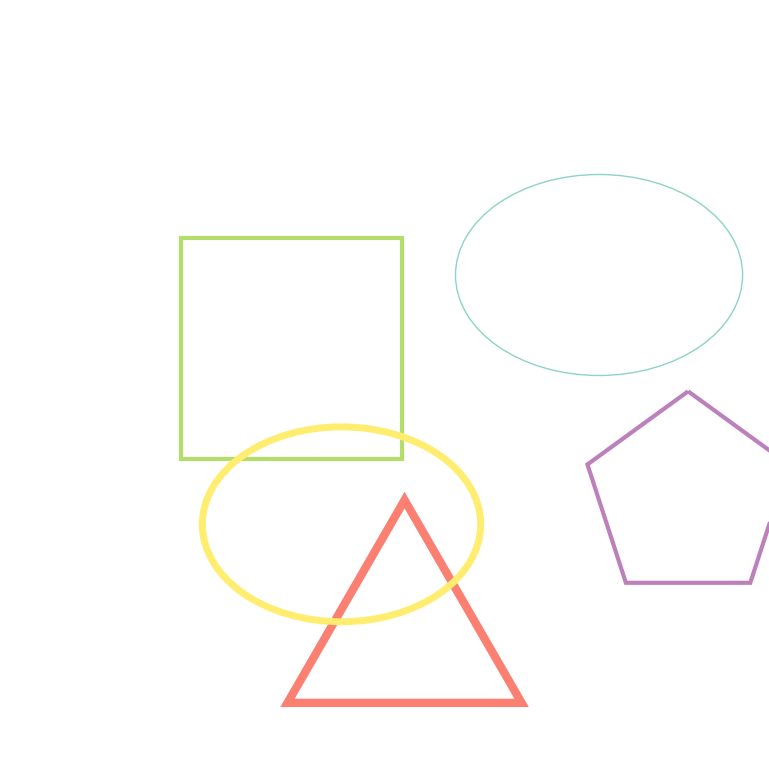[{"shape": "oval", "thickness": 0.5, "radius": 0.93, "center": [0.778, 0.643]}, {"shape": "triangle", "thickness": 3, "radius": 0.88, "center": [0.525, 0.175]}, {"shape": "square", "thickness": 1.5, "radius": 0.72, "center": [0.379, 0.547]}, {"shape": "pentagon", "thickness": 1.5, "radius": 0.69, "center": [0.894, 0.354]}, {"shape": "oval", "thickness": 2.5, "radius": 0.9, "center": [0.443, 0.319]}]